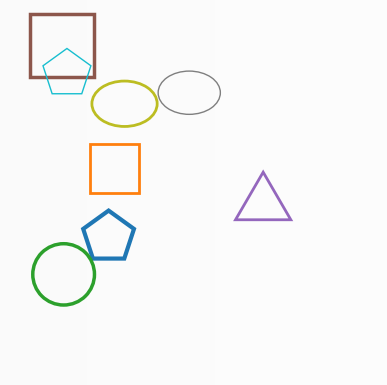[{"shape": "pentagon", "thickness": 3, "radius": 0.34, "center": [0.28, 0.384]}, {"shape": "square", "thickness": 2, "radius": 0.31, "center": [0.295, 0.562]}, {"shape": "circle", "thickness": 2.5, "radius": 0.4, "center": [0.164, 0.287]}, {"shape": "triangle", "thickness": 2, "radius": 0.41, "center": [0.679, 0.47]}, {"shape": "square", "thickness": 2.5, "radius": 0.42, "center": [0.16, 0.882]}, {"shape": "oval", "thickness": 1, "radius": 0.4, "center": [0.488, 0.759]}, {"shape": "oval", "thickness": 2, "radius": 0.42, "center": [0.321, 0.731]}, {"shape": "pentagon", "thickness": 1, "radius": 0.32, "center": [0.173, 0.809]}]